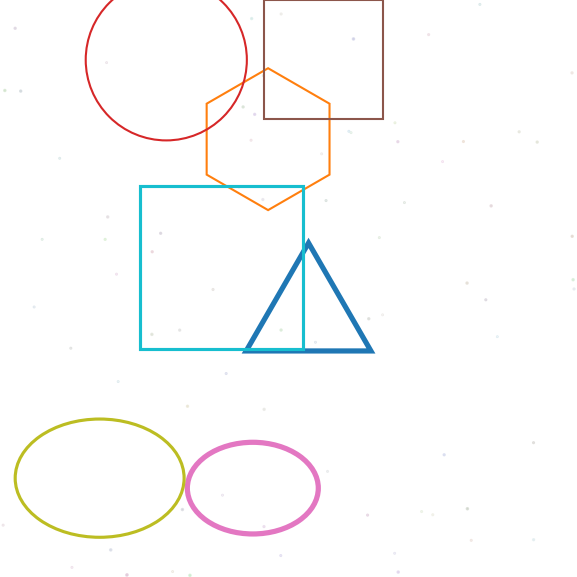[{"shape": "triangle", "thickness": 2.5, "radius": 0.62, "center": [0.534, 0.454]}, {"shape": "hexagon", "thickness": 1, "radius": 0.61, "center": [0.464, 0.758]}, {"shape": "circle", "thickness": 1, "radius": 0.7, "center": [0.288, 0.896]}, {"shape": "square", "thickness": 1, "radius": 0.52, "center": [0.56, 0.896]}, {"shape": "oval", "thickness": 2.5, "radius": 0.57, "center": [0.438, 0.154]}, {"shape": "oval", "thickness": 1.5, "radius": 0.73, "center": [0.173, 0.171]}, {"shape": "square", "thickness": 1.5, "radius": 0.71, "center": [0.384, 0.536]}]